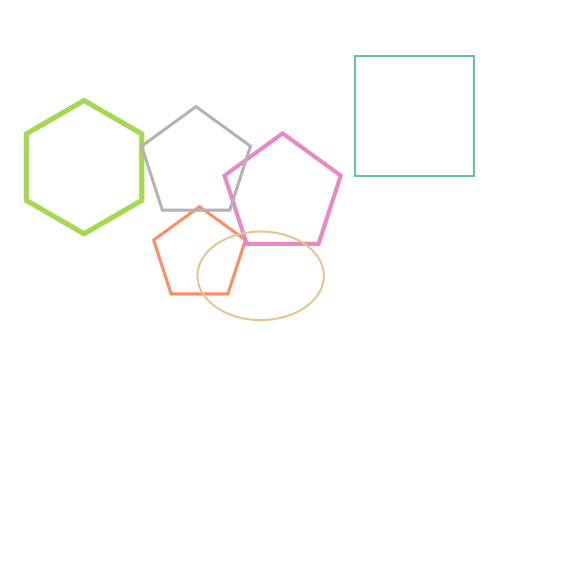[{"shape": "square", "thickness": 1, "radius": 0.52, "center": [0.718, 0.799]}, {"shape": "pentagon", "thickness": 1.5, "radius": 0.42, "center": [0.346, 0.558]}, {"shape": "pentagon", "thickness": 2, "radius": 0.53, "center": [0.489, 0.662]}, {"shape": "hexagon", "thickness": 2.5, "radius": 0.58, "center": [0.146, 0.71]}, {"shape": "oval", "thickness": 1, "radius": 0.55, "center": [0.451, 0.522]}, {"shape": "pentagon", "thickness": 1.5, "radius": 0.5, "center": [0.339, 0.715]}]